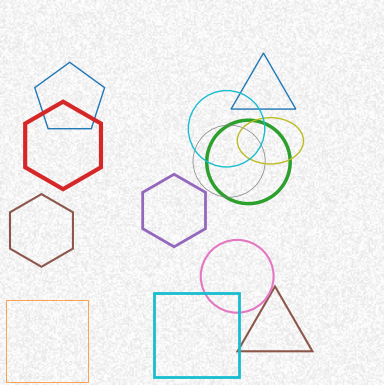[{"shape": "triangle", "thickness": 1, "radius": 0.49, "center": [0.684, 0.765]}, {"shape": "pentagon", "thickness": 1, "radius": 0.48, "center": [0.181, 0.743]}, {"shape": "square", "thickness": 0.5, "radius": 0.53, "center": [0.122, 0.114]}, {"shape": "circle", "thickness": 2.5, "radius": 0.54, "center": [0.645, 0.579]}, {"shape": "hexagon", "thickness": 3, "radius": 0.57, "center": [0.164, 0.622]}, {"shape": "hexagon", "thickness": 2, "radius": 0.47, "center": [0.452, 0.453]}, {"shape": "hexagon", "thickness": 1.5, "radius": 0.47, "center": [0.108, 0.401]}, {"shape": "triangle", "thickness": 1.5, "radius": 0.56, "center": [0.714, 0.144]}, {"shape": "circle", "thickness": 1.5, "radius": 0.47, "center": [0.616, 0.282]}, {"shape": "circle", "thickness": 0.5, "radius": 0.47, "center": [0.595, 0.581]}, {"shape": "oval", "thickness": 1, "radius": 0.43, "center": [0.702, 0.634]}, {"shape": "square", "thickness": 2, "radius": 0.55, "center": [0.511, 0.13]}, {"shape": "circle", "thickness": 1, "radius": 0.5, "center": [0.588, 0.666]}]